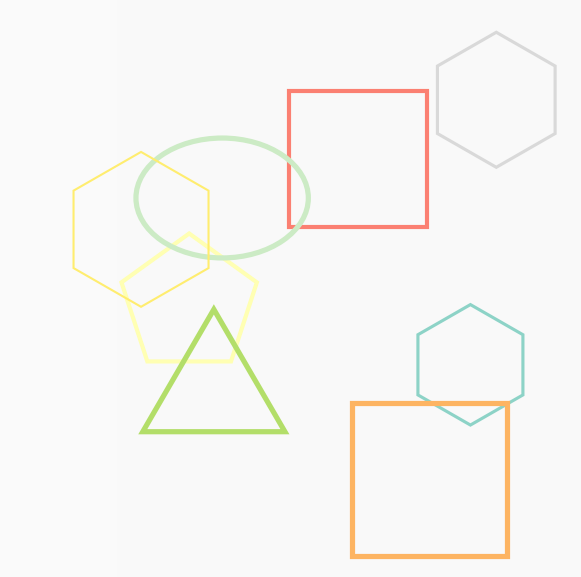[{"shape": "hexagon", "thickness": 1.5, "radius": 0.52, "center": [0.809, 0.367]}, {"shape": "pentagon", "thickness": 2, "radius": 0.61, "center": [0.325, 0.472]}, {"shape": "square", "thickness": 2, "radius": 0.59, "center": [0.616, 0.724]}, {"shape": "square", "thickness": 2.5, "radius": 0.67, "center": [0.739, 0.169]}, {"shape": "triangle", "thickness": 2.5, "radius": 0.71, "center": [0.368, 0.322]}, {"shape": "hexagon", "thickness": 1.5, "radius": 0.58, "center": [0.854, 0.826]}, {"shape": "oval", "thickness": 2.5, "radius": 0.74, "center": [0.382, 0.656]}, {"shape": "hexagon", "thickness": 1, "radius": 0.67, "center": [0.243, 0.602]}]